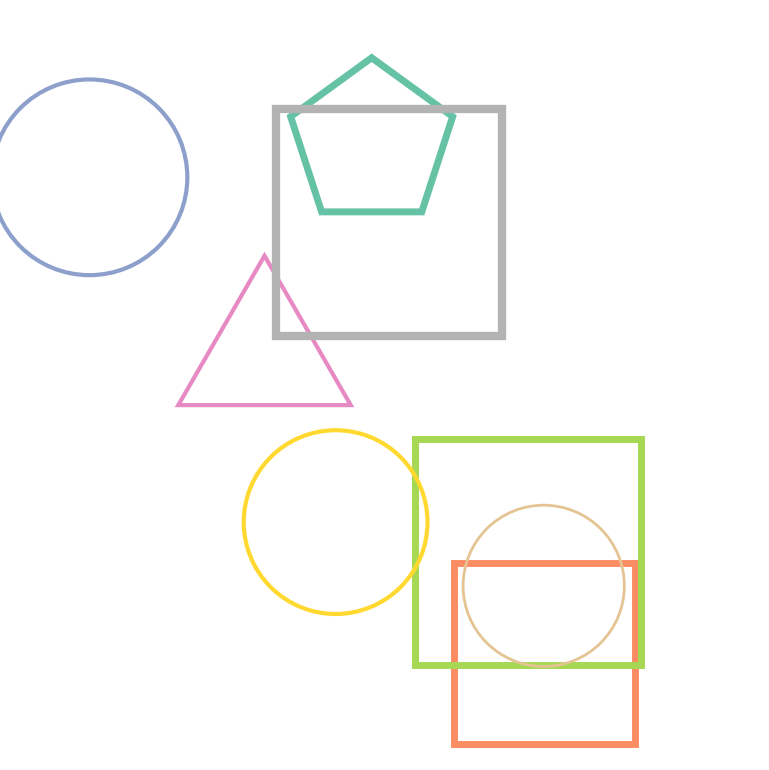[{"shape": "pentagon", "thickness": 2.5, "radius": 0.55, "center": [0.483, 0.814]}, {"shape": "square", "thickness": 2.5, "radius": 0.59, "center": [0.707, 0.152]}, {"shape": "circle", "thickness": 1.5, "radius": 0.64, "center": [0.116, 0.77]}, {"shape": "triangle", "thickness": 1.5, "radius": 0.65, "center": [0.344, 0.539]}, {"shape": "square", "thickness": 2.5, "radius": 0.73, "center": [0.686, 0.283]}, {"shape": "circle", "thickness": 1.5, "radius": 0.6, "center": [0.436, 0.322]}, {"shape": "circle", "thickness": 1, "radius": 0.52, "center": [0.706, 0.239]}, {"shape": "square", "thickness": 3, "radius": 0.74, "center": [0.505, 0.711]}]